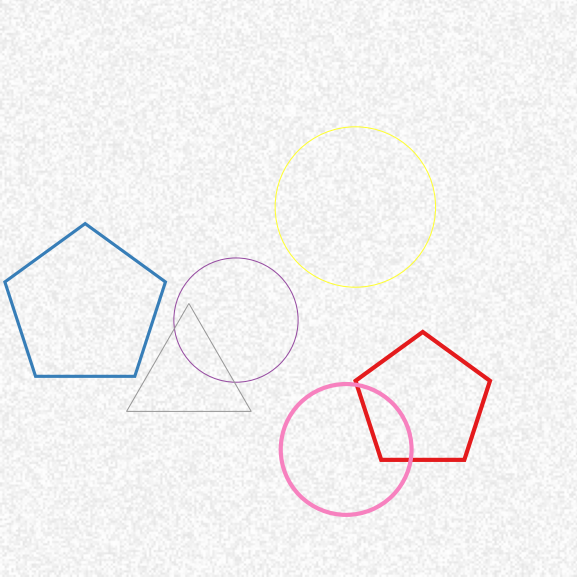[{"shape": "pentagon", "thickness": 2, "radius": 0.61, "center": [0.732, 0.302]}, {"shape": "pentagon", "thickness": 1.5, "radius": 0.73, "center": [0.147, 0.466]}, {"shape": "circle", "thickness": 0.5, "radius": 0.54, "center": [0.409, 0.445]}, {"shape": "circle", "thickness": 0.5, "radius": 0.69, "center": [0.615, 0.641]}, {"shape": "circle", "thickness": 2, "radius": 0.57, "center": [0.599, 0.221]}, {"shape": "triangle", "thickness": 0.5, "radius": 0.62, "center": [0.327, 0.349]}]